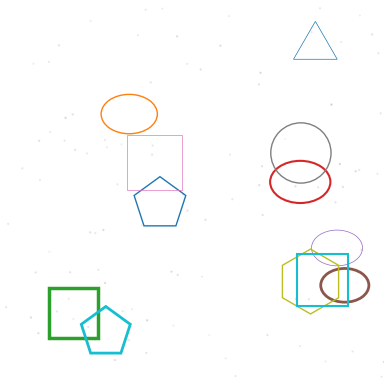[{"shape": "triangle", "thickness": 0.5, "radius": 0.33, "center": [0.819, 0.879]}, {"shape": "pentagon", "thickness": 1, "radius": 0.35, "center": [0.415, 0.47]}, {"shape": "oval", "thickness": 1, "radius": 0.37, "center": [0.336, 0.704]}, {"shape": "square", "thickness": 2.5, "radius": 0.32, "center": [0.191, 0.187]}, {"shape": "oval", "thickness": 1.5, "radius": 0.39, "center": [0.78, 0.527]}, {"shape": "oval", "thickness": 0.5, "radius": 0.33, "center": [0.875, 0.356]}, {"shape": "oval", "thickness": 2, "radius": 0.31, "center": [0.896, 0.259]}, {"shape": "square", "thickness": 0.5, "radius": 0.36, "center": [0.401, 0.577]}, {"shape": "circle", "thickness": 1, "radius": 0.39, "center": [0.782, 0.603]}, {"shape": "hexagon", "thickness": 1, "radius": 0.42, "center": [0.807, 0.269]}, {"shape": "square", "thickness": 1.5, "radius": 0.33, "center": [0.837, 0.273]}, {"shape": "pentagon", "thickness": 2, "radius": 0.33, "center": [0.275, 0.137]}]